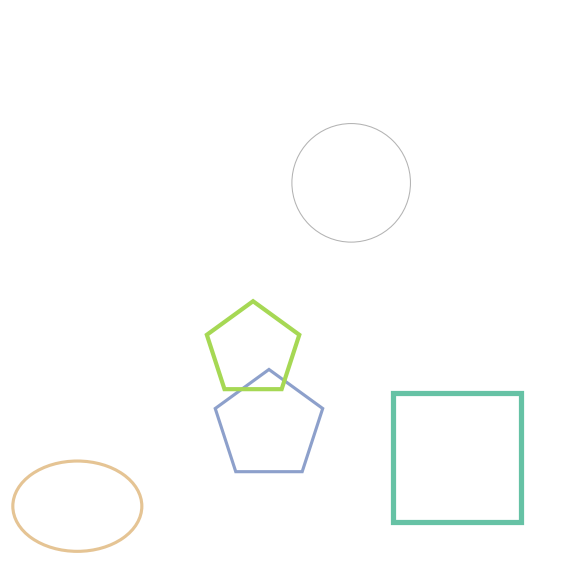[{"shape": "square", "thickness": 2.5, "radius": 0.56, "center": [0.792, 0.207]}, {"shape": "pentagon", "thickness": 1.5, "radius": 0.49, "center": [0.466, 0.262]}, {"shape": "pentagon", "thickness": 2, "radius": 0.42, "center": [0.438, 0.393]}, {"shape": "oval", "thickness": 1.5, "radius": 0.56, "center": [0.134, 0.123]}, {"shape": "circle", "thickness": 0.5, "radius": 0.51, "center": [0.608, 0.683]}]